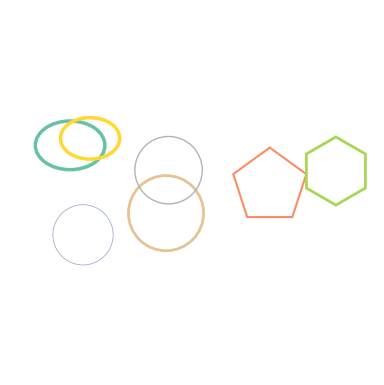[{"shape": "oval", "thickness": 2.5, "radius": 0.45, "center": [0.182, 0.623]}, {"shape": "pentagon", "thickness": 1.5, "radius": 0.5, "center": [0.701, 0.517]}, {"shape": "circle", "thickness": 0.5, "radius": 0.39, "center": [0.216, 0.39]}, {"shape": "hexagon", "thickness": 2, "radius": 0.44, "center": [0.872, 0.556]}, {"shape": "oval", "thickness": 2.5, "radius": 0.38, "center": [0.234, 0.641]}, {"shape": "circle", "thickness": 2, "radius": 0.49, "center": [0.431, 0.446]}, {"shape": "circle", "thickness": 1, "radius": 0.44, "center": [0.438, 0.558]}]